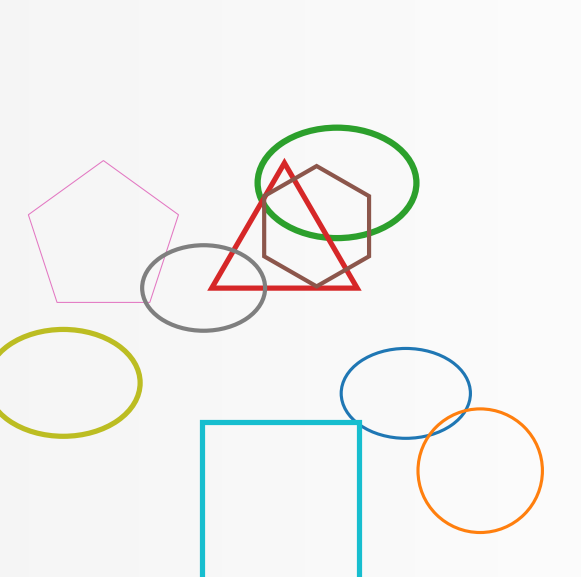[{"shape": "oval", "thickness": 1.5, "radius": 0.56, "center": [0.698, 0.318]}, {"shape": "circle", "thickness": 1.5, "radius": 0.54, "center": [0.826, 0.184]}, {"shape": "oval", "thickness": 3, "radius": 0.68, "center": [0.58, 0.682]}, {"shape": "triangle", "thickness": 2.5, "radius": 0.72, "center": [0.489, 0.572]}, {"shape": "hexagon", "thickness": 2, "radius": 0.52, "center": [0.545, 0.607]}, {"shape": "pentagon", "thickness": 0.5, "radius": 0.68, "center": [0.178, 0.585]}, {"shape": "oval", "thickness": 2, "radius": 0.53, "center": [0.35, 0.5]}, {"shape": "oval", "thickness": 2.5, "radius": 0.66, "center": [0.109, 0.336]}, {"shape": "square", "thickness": 2.5, "radius": 0.68, "center": [0.482, 0.133]}]